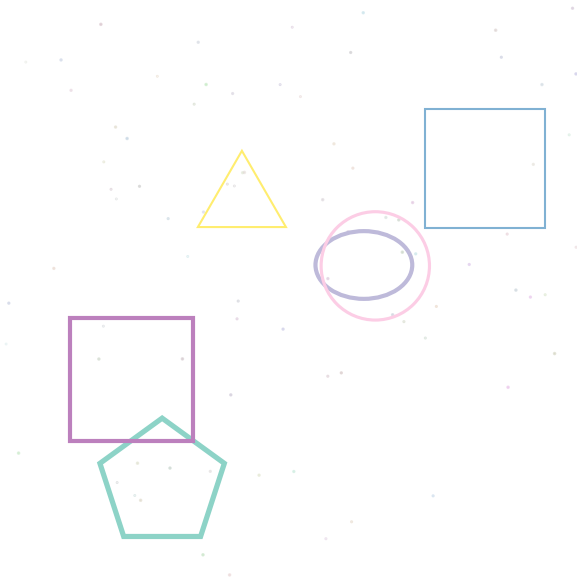[{"shape": "pentagon", "thickness": 2.5, "radius": 0.57, "center": [0.281, 0.162]}, {"shape": "oval", "thickness": 2, "radius": 0.42, "center": [0.63, 0.54]}, {"shape": "square", "thickness": 1, "radius": 0.52, "center": [0.839, 0.707]}, {"shape": "circle", "thickness": 1.5, "radius": 0.47, "center": [0.65, 0.539]}, {"shape": "square", "thickness": 2, "radius": 0.53, "center": [0.228, 0.342]}, {"shape": "triangle", "thickness": 1, "radius": 0.44, "center": [0.419, 0.65]}]